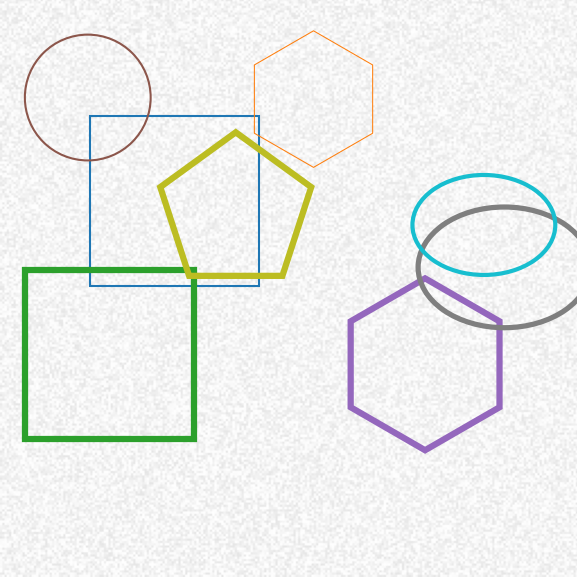[{"shape": "square", "thickness": 1, "radius": 0.73, "center": [0.302, 0.651]}, {"shape": "hexagon", "thickness": 0.5, "radius": 0.59, "center": [0.543, 0.828]}, {"shape": "square", "thickness": 3, "radius": 0.73, "center": [0.19, 0.385]}, {"shape": "hexagon", "thickness": 3, "radius": 0.74, "center": [0.736, 0.368]}, {"shape": "circle", "thickness": 1, "radius": 0.54, "center": [0.152, 0.83]}, {"shape": "oval", "thickness": 2.5, "radius": 0.75, "center": [0.873, 0.536]}, {"shape": "pentagon", "thickness": 3, "radius": 0.69, "center": [0.408, 0.633]}, {"shape": "oval", "thickness": 2, "radius": 0.62, "center": [0.838, 0.61]}]